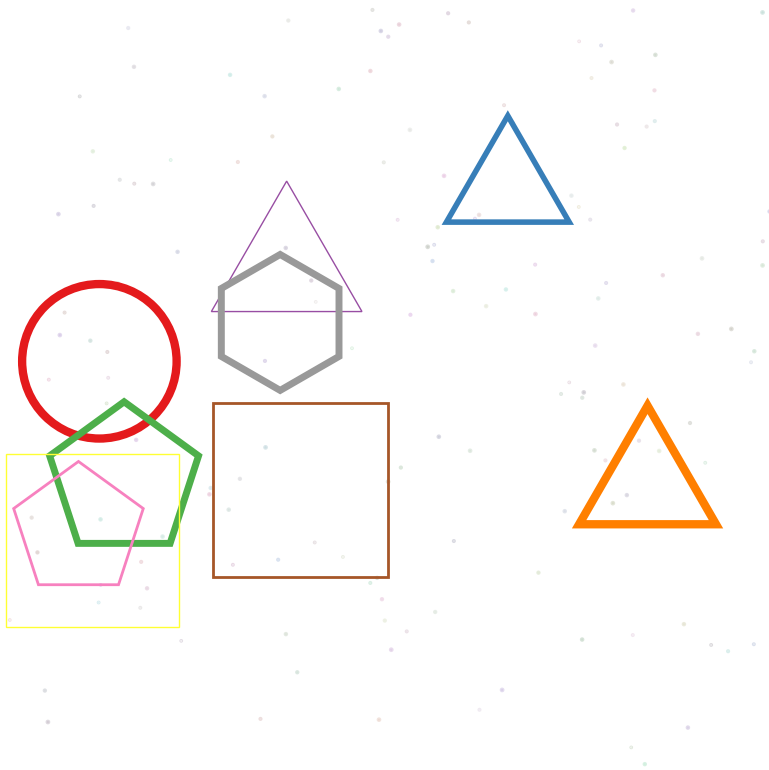[{"shape": "circle", "thickness": 3, "radius": 0.5, "center": [0.129, 0.531]}, {"shape": "triangle", "thickness": 2, "radius": 0.46, "center": [0.659, 0.758]}, {"shape": "pentagon", "thickness": 2.5, "radius": 0.51, "center": [0.161, 0.377]}, {"shape": "triangle", "thickness": 0.5, "radius": 0.56, "center": [0.372, 0.652]}, {"shape": "triangle", "thickness": 3, "radius": 0.51, "center": [0.841, 0.37]}, {"shape": "square", "thickness": 0.5, "radius": 0.56, "center": [0.12, 0.298]}, {"shape": "square", "thickness": 1, "radius": 0.57, "center": [0.391, 0.363]}, {"shape": "pentagon", "thickness": 1, "radius": 0.44, "center": [0.102, 0.312]}, {"shape": "hexagon", "thickness": 2.5, "radius": 0.44, "center": [0.364, 0.581]}]